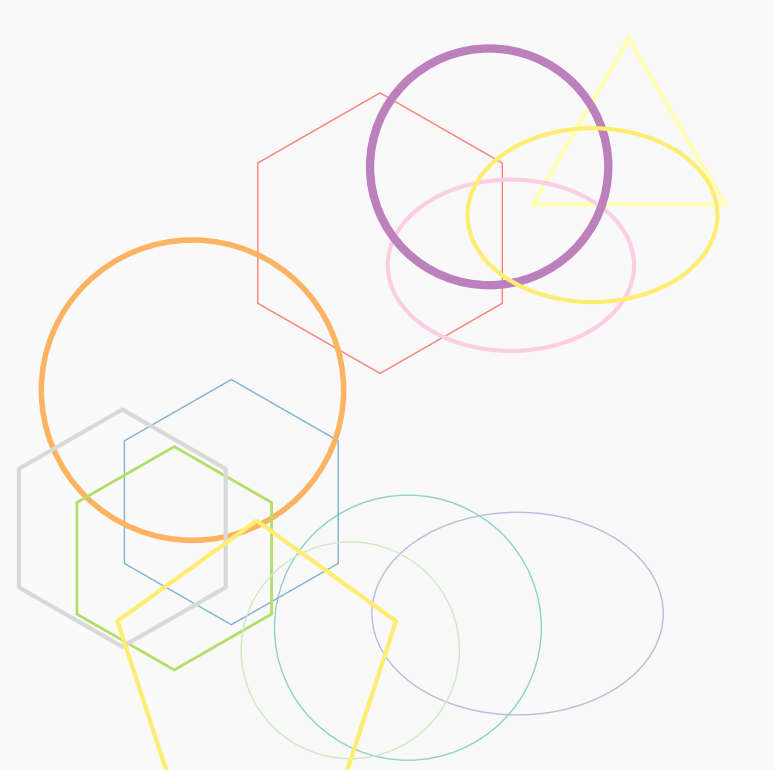[{"shape": "circle", "thickness": 0.5, "radius": 0.86, "center": [0.526, 0.185]}, {"shape": "triangle", "thickness": 1.5, "radius": 0.72, "center": [0.812, 0.806]}, {"shape": "oval", "thickness": 0.5, "radius": 0.94, "center": [0.668, 0.203]}, {"shape": "hexagon", "thickness": 0.5, "radius": 0.91, "center": [0.49, 0.697]}, {"shape": "hexagon", "thickness": 0.5, "radius": 0.8, "center": [0.298, 0.348]}, {"shape": "circle", "thickness": 2, "radius": 0.98, "center": [0.248, 0.493]}, {"shape": "hexagon", "thickness": 1, "radius": 0.72, "center": [0.225, 0.275]}, {"shape": "oval", "thickness": 1.5, "radius": 0.79, "center": [0.659, 0.655]}, {"shape": "hexagon", "thickness": 1.5, "radius": 0.77, "center": [0.158, 0.314]}, {"shape": "circle", "thickness": 3, "radius": 0.77, "center": [0.631, 0.783]}, {"shape": "circle", "thickness": 0.5, "radius": 0.7, "center": [0.452, 0.155]}, {"shape": "oval", "thickness": 1.5, "radius": 0.81, "center": [0.765, 0.721]}, {"shape": "pentagon", "thickness": 1.5, "radius": 0.94, "center": [0.331, 0.135]}]